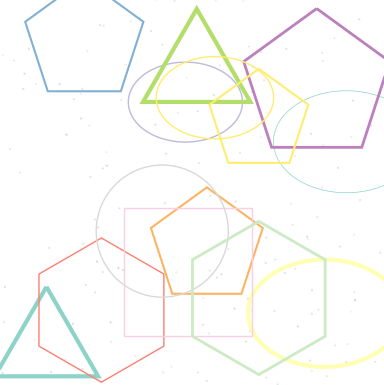[{"shape": "oval", "thickness": 0.5, "radius": 0.95, "center": [0.9, 0.632]}, {"shape": "triangle", "thickness": 3, "radius": 0.77, "center": [0.121, 0.1]}, {"shape": "oval", "thickness": 3, "radius": 1.0, "center": [0.844, 0.186]}, {"shape": "oval", "thickness": 1, "radius": 0.74, "center": [0.482, 0.735]}, {"shape": "hexagon", "thickness": 1, "radius": 0.94, "center": [0.263, 0.195]}, {"shape": "pentagon", "thickness": 1.5, "radius": 0.81, "center": [0.219, 0.894]}, {"shape": "pentagon", "thickness": 1.5, "radius": 0.76, "center": [0.537, 0.361]}, {"shape": "triangle", "thickness": 3, "radius": 0.8, "center": [0.511, 0.816]}, {"shape": "square", "thickness": 1, "radius": 0.83, "center": [0.489, 0.294]}, {"shape": "circle", "thickness": 1, "radius": 0.86, "center": [0.421, 0.4]}, {"shape": "pentagon", "thickness": 2, "radius": 1.0, "center": [0.823, 0.779]}, {"shape": "hexagon", "thickness": 2, "radius": 0.99, "center": [0.672, 0.226]}, {"shape": "pentagon", "thickness": 1.5, "radius": 0.67, "center": [0.672, 0.686]}, {"shape": "oval", "thickness": 1, "radius": 0.76, "center": [0.558, 0.746]}]